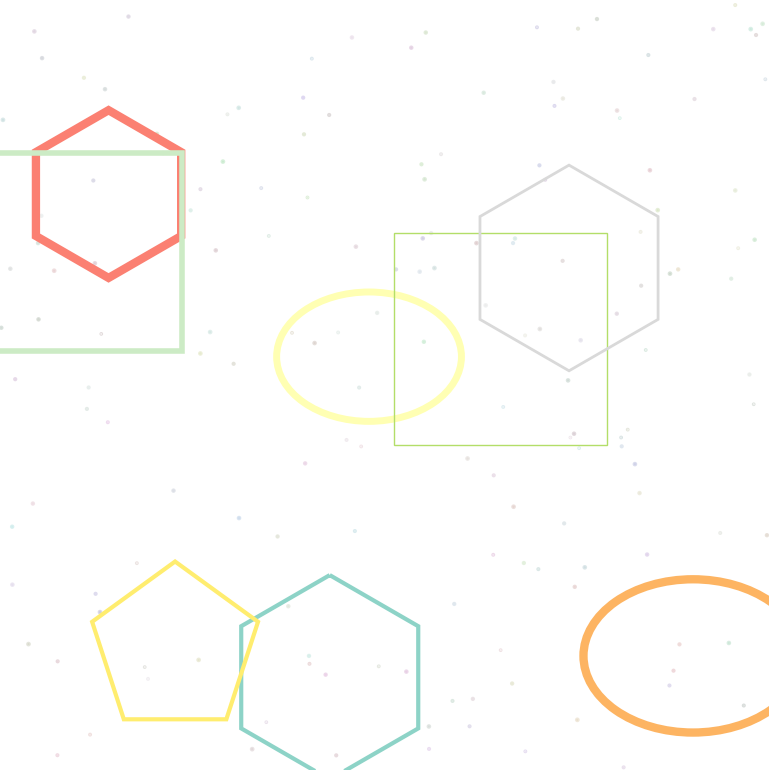[{"shape": "hexagon", "thickness": 1.5, "radius": 0.66, "center": [0.428, 0.12]}, {"shape": "oval", "thickness": 2.5, "radius": 0.6, "center": [0.479, 0.537]}, {"shape": "hexagon", "thickness": 3, "radius": 0.54, "center": [0.141, 0.748]}, {"shape": "oval", "thickness": 3, "radius": 0.71, "center": [0.9, 0.148]}, {"shape": "square", "thickness": 0.5, "radius": 0.69, "center": [0.65, 0.56]}, {"shape": "hexagon", "thickness": 1, "radius": 0.67, "center": [0.739, 0.652]}, {"shape": "square", "thickness": 2, "radius": 0.64, "center": [0.107, 0.672]}, {"shape": "pentagon", "thickness": 1.5, "radius": 0.57, "center": [0.227, 0.157]}]